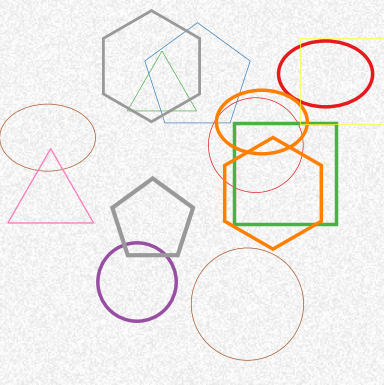[{"shape": "circle", "thickness": 0.5, "radius": 0.62, "center": [0.664, 0.623]}, {"shape": "oval", "thickness": 2.5, "radius": 0.61, "center": [0.846, 0.808]}, {"shape": "pentagon", "thickness": 0.5, "radius": 0.72, "center": [0.513, 0.797]}, {"shape": "triangle", "thickness": 0.5, "radius": 0.52, "center": [0.421, 0.764]}, {"shape": "square", "thickness": 2.5, "radius": 0.66, "center": [0.74, 0.549]}, {"shape": "circle", "thickness": 2.5, "radius": 0.51, "center": [0.356, 0.267]}, {"shape": "oval", "thickness": 2.5, "radius": 0.59, "center": [0.68, 0.683]}, {"shape": "hexagon", "thickness": 2.5, "radius": 0.72, "center": [0.709, 0.498]}, {"shape": "square", "thickness": 0.5, "radius": 0.56, "center": [0.89, 0.79]}, {"shape": "oval", "thickness": 0.5, "radius": 0.62, "center": [0.124, 0.642]}, {"shape": "circle", "thickness": 0.5, "radius": 0.73, "center": [0.643, 0.21]}, {"shape": "triangle", "thickness": 1, "radius": 0.64, "center": [0.132, 0.485]}, {"shape": "pentagon", "thickness": 3, "radius": 0.55, "center": [0.397, 0.426]}, {"shape": "hexagon", "thickness": 2, "radius": 0.72, "center": [0.393, 0.828]}]